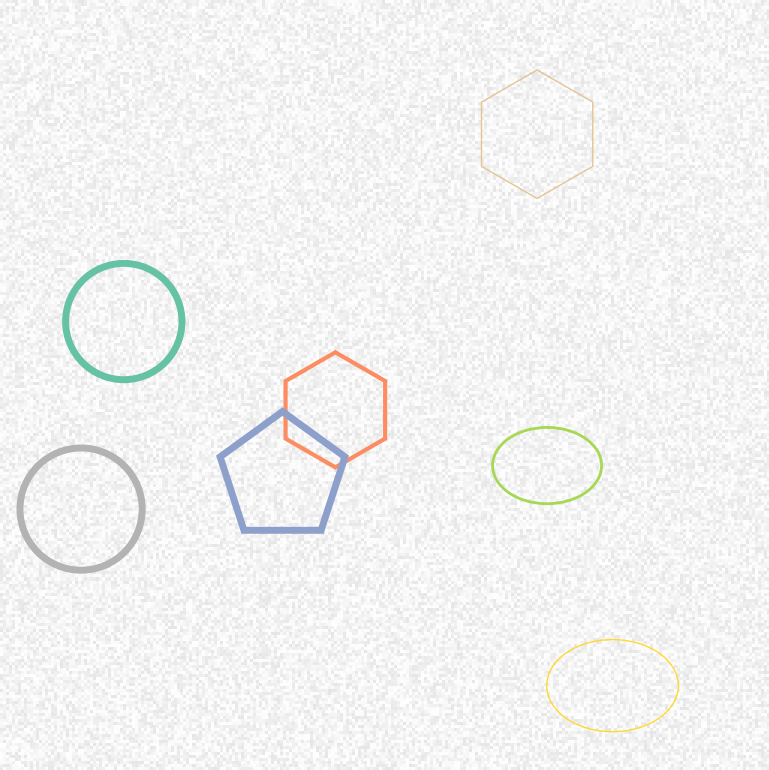[{"shape": "circle", "thickness": 2.5, "radius": 0.38, "center": [0.161, 0.582]}, {"shape": "hexagon", "thickness": 1.5, "radius": 0.37, "center": [0.436, 0.468]}, {"shape": "pentagon", "thickness": 2.5, "radius": 0.43, "center": [0.367, 0.38]}, {"shape": "oval", "thickness": 1, "radius": 0.35, "center": [0.711, 0.395]}, {"shape": "oval", "thickness": 0.5, "radius": 0.43, "center": [0.795, 0.11]}, {"shape": "hexagon", "thickness": 0.5, "radius": 0.42, "center": [0.698, 0.826]}, {"shape": "circle", "thickness": 2.5, "radius": 0.4, "center": [0.105, 0.339]}]